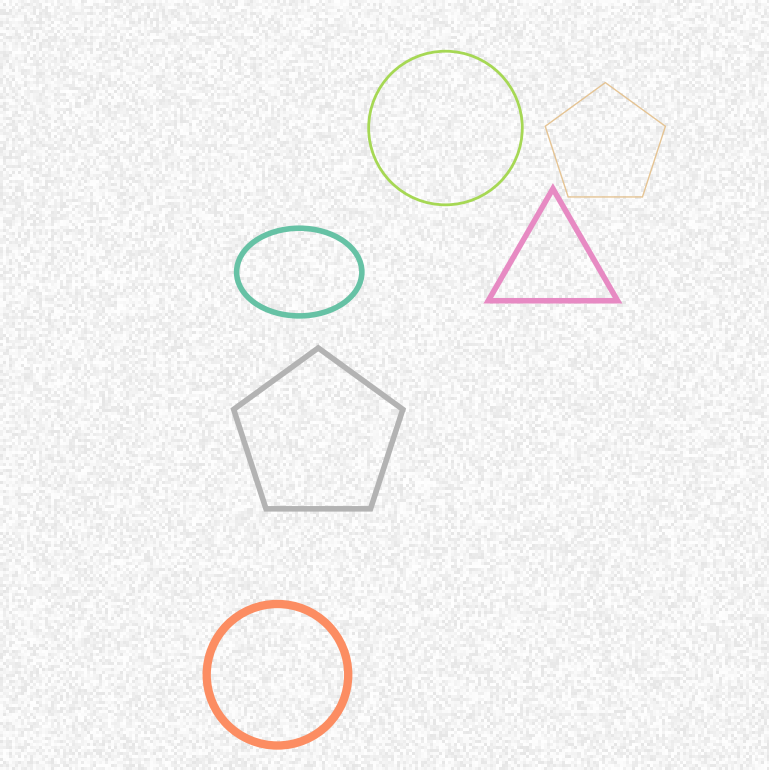[{"shape": "oval", "thickness": 2, "radius": 0.41, "center": [0.389, 0.647]}, {"shape": "circle", "thickness": 3, "radius": 0.46, "center": [0.36, 0.124]}, {"shape": "triangle", "thickness": 2, "radius": 0.49, "center": [0.718, 0.658]}, {"shape": "circle", "thickness": 1, "radius": 0.5, "center": [0.579, 0.834]}, {"shape": "pentagon", "thickness": 0.5, "radius": 0.41, "center": [0.786, 0.811]}, {"shape": "pentagon", "thickness": 2, "radius": 0.58, "center": [0.413, 0.433]}]